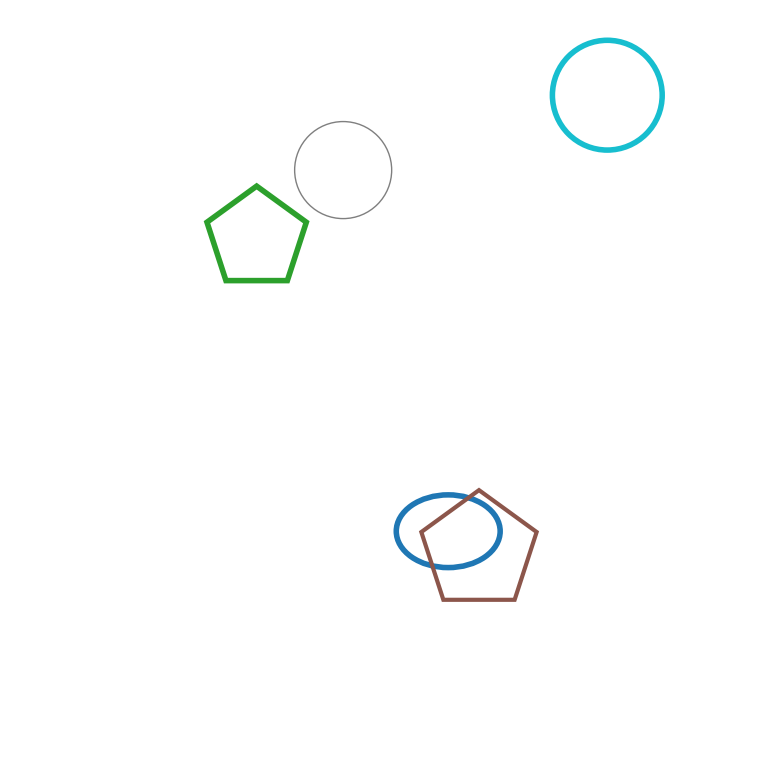[{"shape": "oval", "thickness": 2, "radius": 0.34, "center": [0.582, 0.31]}, {"shape": "pentagon", "thickness": 2, "radius": 0.34, "center": [0.333, 0.69]}, {"shape": "pentagon", "thickness": 1.5, "radius": 0.39, "center": [0.622, 0.285]}, {"shape": "circle", "thickness": 0.5, "radius": 0.32, "center": [0.446, 0.779]}, {"shape": "circle", "thickness": 2, "radius": 0.36, "center": [0.789, 0.876]}]